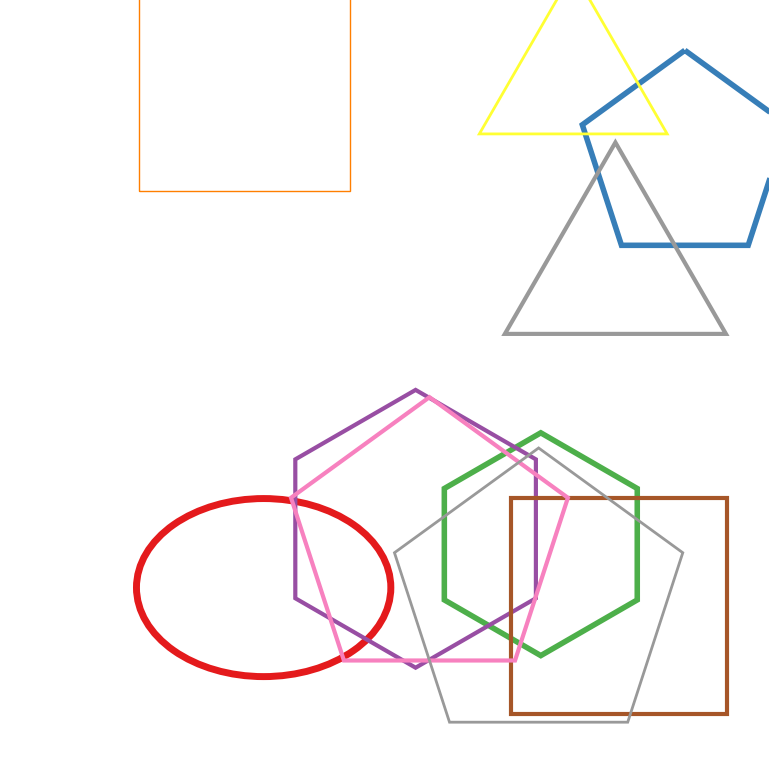[{"shape": "oval", "thickness": 2.5, "radius": 0.83, "center": [0.342, 0.237]}, {"shape": "pentagon", "thickness": 2, "radius": 0.7, "center": [0.889, 0.795]}, {"shape": "hexagon", "thickness": 2, "radius": 0.72, "center": [0.702, 0.293]}, {"shape": "hexagon", "thickness": 1.5, "radius": 0.9, "center": [0.54, 0.313]}, {"shape": "square", "thickness": 0.5, "radius": 0.68, "center": [0.318, 0.888]}, {"shape": "triangle", "thickness": 1, "radius": 0.7, "center": [0.744, 0.897]}, {"shape": "square", "thickness": 1.5, "radius": 0.7, "center": [0.804, 0.213]}, {"shape": "pentagon", "thickness": 1.5, "radius": 0.95, "center": [0.558, 0.295]}, {"shape": "triangle", "thickness": 1.5, "radius": 0.83, "center": [0.799, 0.649]}, {"shape": "pentagon", "thickness": 1, "radius": 0.98, "center": [0.7, 0.221]}]